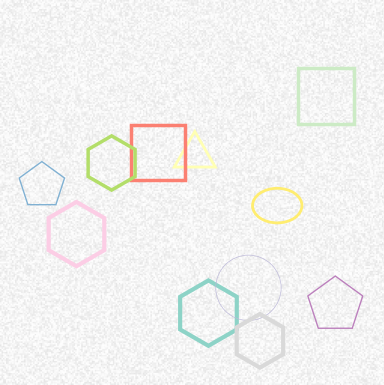[{"shape": "hexagon", "thickness": 3, "radius": 0.42, "center": [0.541, 0.187]}, {"shape": "triangle", "thickness": 2, "radius": 0.31, "center": [0.506, 0.597]}, {"shape": "circle", "thickness": 0.5, "radius": 0.42, "center": [0.645, 0.252]}, {"shape": "square", "thickness": 2.5, "radius": 0.35, "center": [0.41, 0.604]}, {"shape": "pentagon", "thickness": 1, "radius": 0.31, "center": [0.109, 0.518]}, {"shape": "hexagon", "thickness": 2.5, "radius": 0.35, "center": [0.29, 0.577]}, {"shape": "hexagon", "thickness": 3, "radius": 0.42, "center": [0.199, 0.392]}, {"shape": "hexagon", "thickness": 3, "radius": 0.35, "center": [0.675, 0.115]}, {"shape": "pentagon", "thickness": 1, "radius": 0.37, "center": [0.871, 0.208]}, {"shape": "square", "thickness": 2.5, "radius": 0.37, "center": [0.847, 0.75]}, {"shape": "oval", "thickness": 2, "radius": 0.32, "center": [0.72, 0.466]}]